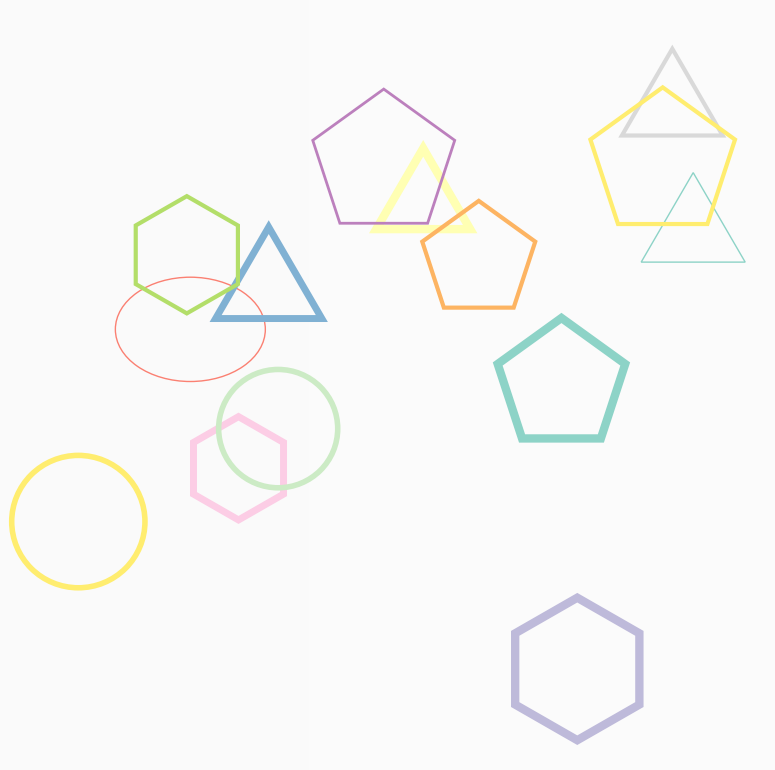[{"shape": "triangle", "thickness": 0.5, "radius": 0.39, "center": [0.894, 0.698]}, {"shape": "pentagon", "thickness": 3, "radius": 0.43, "center": [0.724, 0.501]}, {"shape": "triangle", "thickness": 3, "radius": 0.35, "center": [0.546, 0.737]}, {"shape": "hexagon", "thickness": 3, "radius": 0.46, "center": [0.745, 0.131]}, {"shape": "oval", "thickness": 0.5, "radius": 0.48, "center": [0.246, 0.572]}, {"shape": "triangle", "thickness": 2.5, "radius": 0.4, "center": [0.347, 0.626]}, {"shape": "pentagon", "thickness": 1.5, "radius": 0.38, "center": [0.618, 0.662]}, {"shape": "hexagon", "thickness": 1.5, "radius": 0.38, "center": [0.241, 0.669]}, {"shape": "hexagon", "thickness": 2.5, "radius": 0.34, "center": [0.308, 0.392]}, {"shape": "triangle", "thickness": 1.5, "radius": 0.38, "center": [0.867, 0.862]}, {"shape": "pentagon", "thickness": 1, "radius": 0.48, "center": [0.495, 0.788]}, {"shape": "circle", "thickness": 2, "radius": 0.38, "center": [0.359, 0.443]}, {"shape": "pentagon", "thickness": 1.5, "radius": 0.49, "center": [0.855, 0.788]}, {"shape": "circle", "thickness": 2, "radius": 0.43, "center": [0.101, 0.323]}]